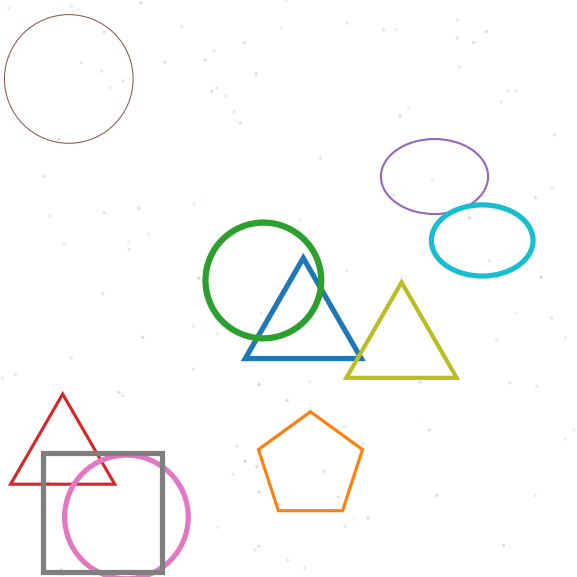[{"shape": "triangle", "thickness": 2.5, "radius": 0.58, "center": [0.525, 0.436]}, {"shape": "pentagon", "thickness": 1.5, "radius": 0.47, "center": [0.538, 0.191]}, {"shape": "circle", "thickness": 3, "radius": 0.5, "center": [0.456, 0.514]}, {"shape": "triangle", "thickness": 1.5, "radius": 0.52, "center": [0.109, 0.213]}, {"shape": "oval", "thickness": 1, "radius": 0.46, "center": [0.752, 0.693]}, {"shape": "circle", "thickness": 0.5, "radius": 0.56, "center": [0.119, 0.862]}, {"shape": "circle", "thickness": 2.5, "radius": 0.54, "center": [0.219, 0.104]}, {"shape": "square", "thickness": 2.5, "radius": 0.51, "center": [0.177, 0.111]}, {"shape": "triangle", "thickness": 2, "radius": 0.55, "center": [0.695, 0.4]}, {"shape": "oval", "thickness": 2.5, "radius": 0.44, "center": [0.835, 0.583]}]